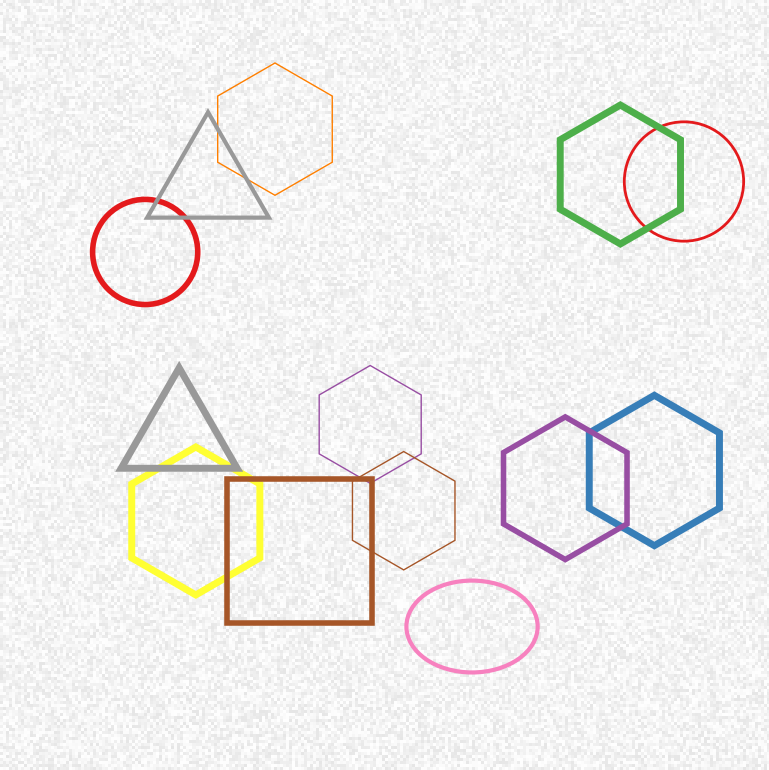[{"shape": "circle", "thickness": 1, "radius": 0.39, "center": [0.888, 0.764]}, {"shape": "circle", "thickness": 2, "radius": 0.34, "center": [0.189, 0.673]}, {"shape": "hexagon", "thickness": 2.5, "radius": 0.49, "center": [0.85, 0.389]}, {"shape": "hexagon", "thickness": 2.5, "radius": 0.45, "center": [0.806, 0.773]}, {"shape": "hexagon", "thickness": 2, "radius": 0.46, "center": [0.734, 0.366]}, {"shape": "hexagon", "thickness": 0.5, "radius": 0.38, "center": [0.481, 0.449]}, {"shape": "hexagon", "thickness": 0.5, "radius": 0.43, "center": [0.357, 0.832]}, {"shape": "hexagon", "thickness": 2.5, "radius": 0.48, "center": [0.254, 0.323]}, {"shape": "hexagon", "thickness": 0.5, "radius": 0.38, "center": [0.524, 0.337]}, {"shape": "square", "thickness": 2, "radius": 0.47, "center": [0.389, 0.284]}, {"shape": "oval", "thickness": 1.5, "radius": 0.43, "center": [0.613, 0.186]}, {"shape": "triangle", "thickness": 2.5, "radius": 0.43, "center": [0.233, 0.435]}, {"shape": "triangle", "thickness": 1.5, "radius": 0.46, "center": [0.27, 0.763]}]